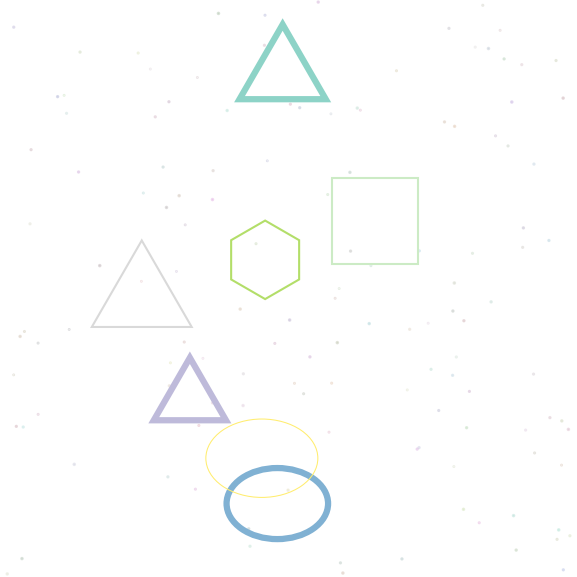[{"shape": "triangle", "thickness": 3, "radius": 0.43, "center": [0.489, 0.87]}, {"shape": "triangle", "thickness": 3, "radius": 0.36, "center": [0.329, 0.308]}, {"shape": "oval", "thickness": 3, "radius": 0.44, "center": [0.48, 0.127]}, {"shape": "hexagon", "thickness": 1, "radius": 0.34, "center": [0.459, 0.549]}, {"shape": "triangle", "thickness": 1, "radius": 0.5, "center": [0.245, 0.483]}, {"shape": "square", "thickness": 1, "radius": 0.37, "center": [0.649, 0.617]}, {"shape": "oval", "thickness": 0.5, "radius": 0.48, "center": [0.453, 0.206]}]